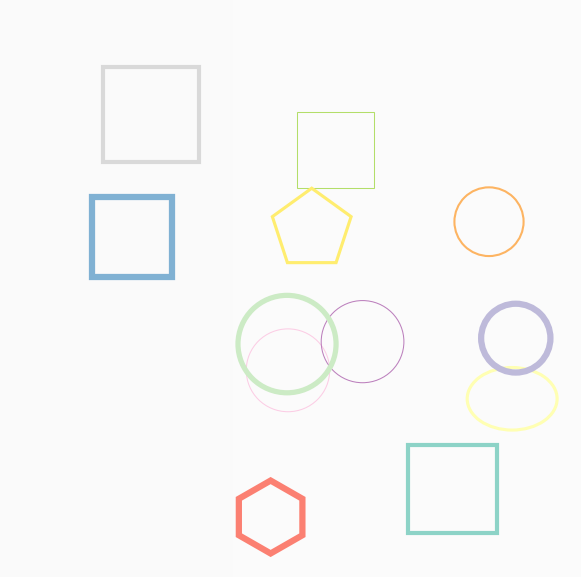[{"shape": "square", "thickness": 2, "radius": 0.38, "center": [0.779, 0.152]}, {"shape": "oval", "thickness": 1.5, "radius": 0.39, "center": [0.881, 0.309]}, {"shape": "circle", "thickness": 3, "radius": 0.3, "center": [0.887, 0.414]}, {"shape": "hexagon", "thickness": 3, "radius": 0.32, "center": [0.466, 0.104]}, {"shape": "square", "thickness": 3, "radius": 0.35, "center": [0.227, 0.589]}, {"shape": "circle", "thickness": 1, "radius": 0.3, "center": [0.841, 0.615]}, {"shape": "square", "thickness": 0.5, "radius": 0.33, "center": [0.577, 0.74]}, {"shape": "circle", "thickness": 0.5, "radius": 0.36, "center": [0.495, 0.358]}, {"shape": "square", "thickness": 2, "radius": 0.41, "center": [0.259, 0.801]}, {"shape": "circle", "thickness": 0.5, "radius": 0.36, "center": [0.624, 0.408]}, {"shape": "circle", "thickness": 2.5, "radius": 0.42, "center": [0.494, 0.403]}, {"shape": "pentagon", "thickness": 1.5, "radius": 0.36, "center": [0.536, 0.602]}]